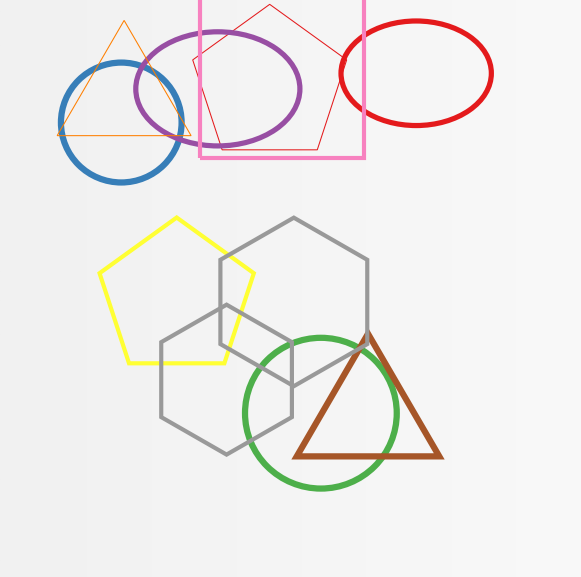[{"shape": "pentagon", "thickness": 0.5, "radius": 0.7, "center": [0.464, 0.852]}, {"shape": "oval", "thickness": 2.5, "radius": 0.65, "center": [0.716, 0.872]}, {"shape": "circle", "thickness": 3, "radius": 0.52, "center": [0.209, 0.787]}, {"shape": "circle", "thickness": 3, "radius": 0.65, "center": [0.552, 0.284]}, {"shape": "oval", "thickness": 2.5, "radius": 0.71, "center": [0.375, 0.845]}, {"shape": "triangle", "thickness": 0.5, "radius": 0.67, "center": [0.214, 0.831]}, {"shape": "pentagon", "thickness": 2, "radius": 0.7, "center": [0.304, 0.483]}, {"shape": "triangle", "thickness": 3, "radius": 0.71, "center": [0.633, 0.28]}, {"shape": "square", "thickness": 2, "radius": 0.71, "center": [0.486, 0.866]}, {"shape": "hexagon", "thickness": 2, "radius": 0.73, "center": [0.506, 0.476]}, {"shape": "hexagon", "thickness": 2, "radius": 0.65, "center": [0.39, 0.342]}]